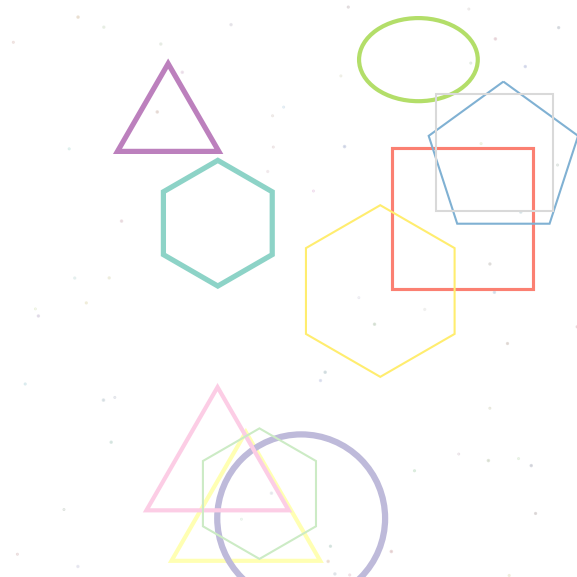[{"shape": "hexagon", "thickness": 2.5, "radius": 0.54, "center": [0.377, 0.613]}, {"shape": "triangle", "thickness": 2, "radius": 0.74, "center": [0.426, 0.102]}, {"shape": "circle", "thickness": 3, "radius": 0.73, "center": [0.522, 0.102]}, {"shape": "square", "thickness": 1.5, "radius": 0.61, "center": [0.801, 0.621]}, {"shape": "pentagon", "thickness": 1, "radius": 0.68, "center": [0.872, 0.722]}, {"shape": "oval", "thickness": 2, "radius": 0.51, "center": [0.725, 0.896]}, {"shape": "triangle", "thickness": 2, "radius": 0.71, "center": [0.377, 0.187]}, {"shape": "square", "thickness": 1, "radius": 0.51, "center": [0.856, 0.735]}, {"shape": "triangle", "thickness": 2.5, "radius": 0.51, "center": [0.291, 0.788]}, {"shape": "hexagon", "thickness": 1, "radius": 0.57, "center": [0.449, 0.144]}, {"shape": "hexagon", "thickness": 1, "radius": 0.74, "center": [0.658, 0.495]}]